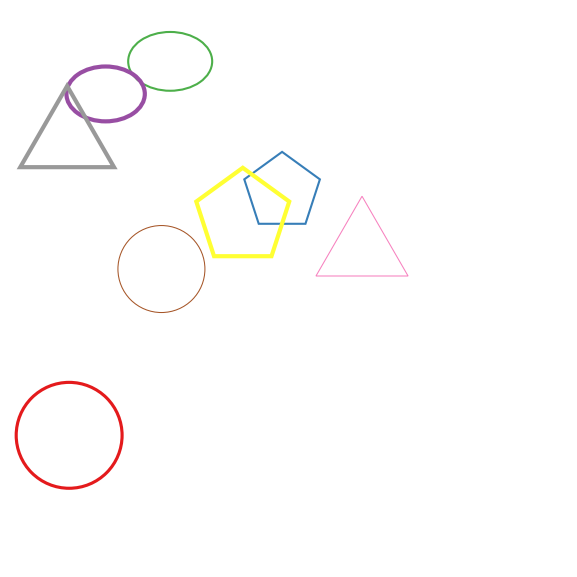[{"shape": "circle", "thickness": 1.5, "radius": 0.46, "center": [0.12, 0.245]}, {"shape": "pentagon", "thickness": 1, "radius": 0.34, "center": [0.488, 0.667]}, {"shape": "oval", "thickness": 1, "radius": 0.36, "center": [0.295, 0.893]}, {"shape": "oval", "thickness": 2, "radius": 0.34, "center": [0.183, 0.836]}, {"shape": "pentagon", "thickness": 2, "radius": 0.42, "center": [0.42, 0.624]}, {"shape": "circle", "thickness": 0.5, "radius": 0.38, "center": [0.28, 0.533]}, {"shape": "triangle", "thickness": 0.5, "radius": 0.46, "center": [0.627, 0.567]}, {"shape": "triangle", "thickness": 2, "radius": 0.47, "center": [0.116, 0.757]}]